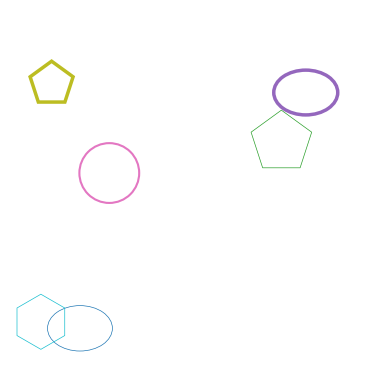[{"shape": "oval", "thickness": 0.5, "radius": 0.42, "center": [0.208, 0.147]}, {"shape": "pentagon", "thickness": 0.5, "radius": 0.41, "center": [0.731, 0.631]}, {"shape": "oval", "thickness": 2.5, "radius": 0.42, "center": [0.794, 0.76]}, {"shape": "circle", "thickness": 1.5, "radius": 0.39, "center": [0.284, 0.551]}, {"shape": "pentagon", "thickness": 2.5, "radius": 0.29, "center": [0.134, 0.782]}, {"shape": "hexagon", "thickness": 0.5, "radius": 0.36, "center": [0.106, 0.164]}]